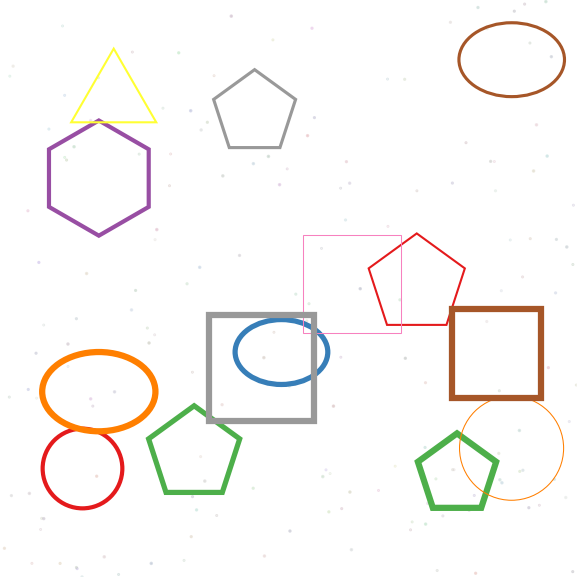[{"shape": "pentagon", "thickness": 1, "radius": 0.44, "center": [0.722, 0.507]}, {"shape": "circle", "thickness": 2, "radius": 0.35, "center": [0.143, 0.188]}, {"shape": "oval", "thickness": 2.5, "radius": 0.4, "center": [0.487, 0.39]}, {"shape": "pentagon", "thickness": 3, "radius": 0.36, "center": [0.791, 0.177]}, {"shape": "pentagon", "thickness": 2.5, "radius": 0.41, "center": [0.336, 0.214]}, {"shape": "hexagon", "thickness": 2, "radius": 0.5, "center": [0.171, 0.691]}, {"shape": "circle", "thickness": 0.5, "radius": 0.45, "center": [0.886, 0.223]}, {"shape": "oval", "thickness": 3, "radius": 0.49, "center": [0.171, 0.321]}, {"shape": "triangle", "thickness": 1, "radius": 0.43, "center": [0.197, 0.83]}, {"shape": "square", "thickness": 3, "radius": 0.39, "center": [0.86, 0.387]}, {"shape": "oval", "thickness": 1.5, "radius": 0.46, "center": [0.886, 0.896]}, {"shape": "square", "thickness": 0.5, "radius": 0.42, "center": [0.61, 0.507]}, {"shape": "pentagon", "thickness": 1.5, "radius": 0.37, "center": [0.441, 0.804]}, {"shape": "square", "thickness": 3, "radius": 0.46, "center": [0.453, 0.362]}]